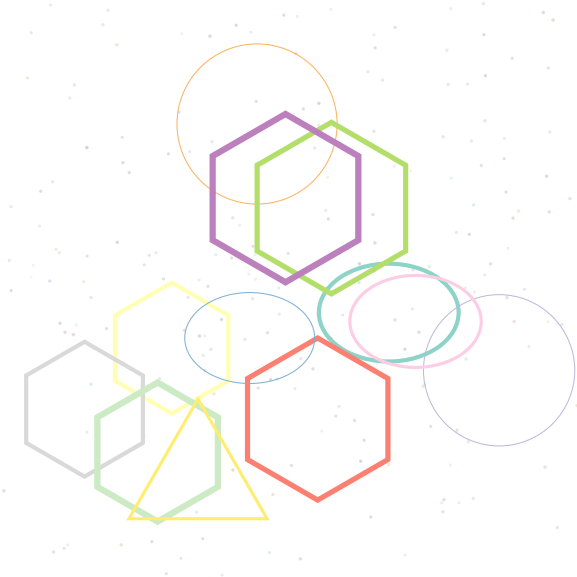[{"shape": "oval", "thickness": 2, "radius": 0.6, "center": [0.673, 0.458]}, {"shape": "hexagon", "thickness": 2, "radius": 0.57, "center": [0.297, 0.396]}, {"shape": "circle", "thickness": 0.5, "radius": 0.66, "center": [0.864, 0.358]}, {"shape": "hexagon", "thickness": 2.5, "radius": 0.7, "center": [0.55, 0.274]}, {"shape": "oval", "thickness": 0.5, "radius": 0.56, "center": [0.432, 0.414]}, {"shape": "circle", "thickness": 0.5, "radius": 0.69, "center": [0.445, 0.784]}, {"shape": "hexagon", "thickness": 2.5, "radius": 0.74, "center": [0.574, 0.639]}, {"shape": "oval", "thickness": 1.5, "radius": 0.57, "center": [0.72, 0.443]}, {"shape": "hexagon", "thickness": 2, "radius": 0.58, "center": [0.146, 0.291]}, {"shape": "hexagon", "thickness": 3, "radius": 0.73, "center": [0.494, 0.656]}, {"shape": "hexagon", "thickness": 3, "radius": 0.6, "center": [0.273, 0.216]}, {"shape": "triangle", "thickness": 1.5, "radius": 0.69, "center": [0.343, 0.17]}]